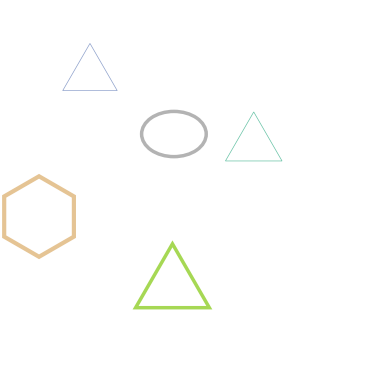[{"shape": "triangle", "thickness": 0.5, "radius": 0.42, "center": [0.659, 0.624]}, {"shape": "triangle", "thickness": 0.5, "radius": 0.41, "center": [0.234, 0.806]}, {"shape": "triangle", "thickness": 2.5, "radius": 0.55, "center": [0.448, 0.256]}, {"shape": "hexagon", "thickness": 3, "radius": 0.52, "center": [0.101, 0.438]}, {"shape": "oval", "thickness": 2.5, "radius": 0.42, "center": [0.452, 0.652]}]